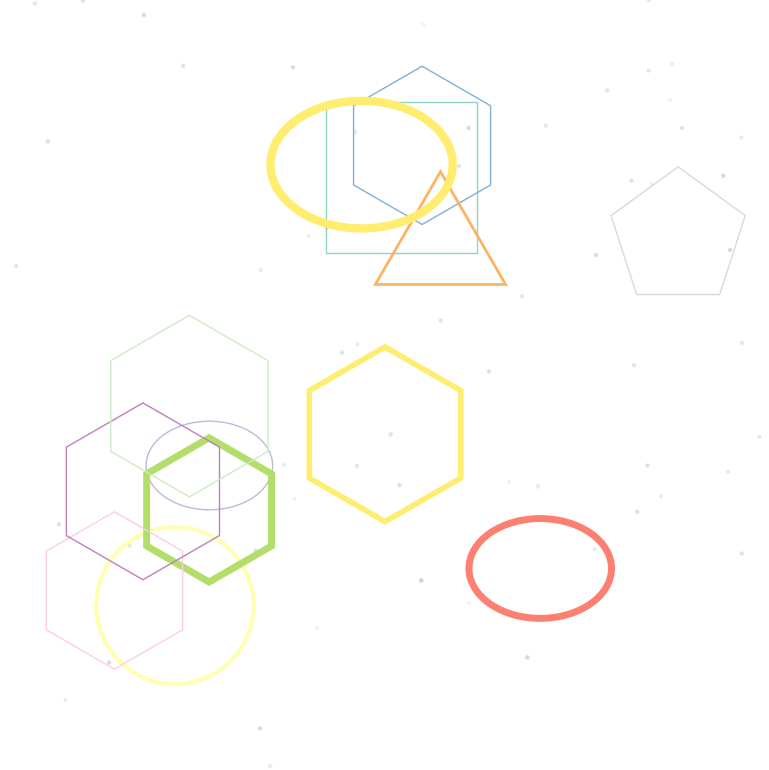[{"shape": "square", "thickness": 0.5, "radius": 0.49, "center": [0.521, 0.77]}, {"shape": "circle", "thickness": 1.5, "radius": 0.51, "center": [0.227, 0.214]}, {"shape": "oval", "thickness": 0.5, "radius": 0.41, "center": [0.272, 0.395]}, {"shape": "oval", "thickness": 2.5, "radius": 0.46, "center": [0.702, 0.262]}, {"shape": "hexagon", "thickness": 0.5, "radius": 0.51, "center": [0.548, 0.811]}, {"shape": "triangle", "thickness": 1, "radius": 0.49, "center": [0.572, 0.679]}, {"shape": "hexagon", "thickness": 2.5, "radius": 0.47, "center": [0.272, 0.338]}, {"shape": "hexagon", "thickness": 0.5, "radius": 0.51, "center": [0.149, 0.233]}, {"shape": "pentagon", "thickness": 0.5, "radius": 0.46, "center": [0.881, 0.692]}, {"shape": "hexagon", "thickness": 0.5, "radius": 0.57, "center": [0.186, 0.362]}, {"shape": "hexagon", "thickness": 0.5, "radius": 0.59, "center": [0.246, 0.473]}, {"shape": "oval", "thickness": 3, "radius": 0.59, "center": [0.47, 0.786]}, {"shape": "hexagon", "thickness": 2, "radius": 0.57, "center": [0.5, 0.436]}]